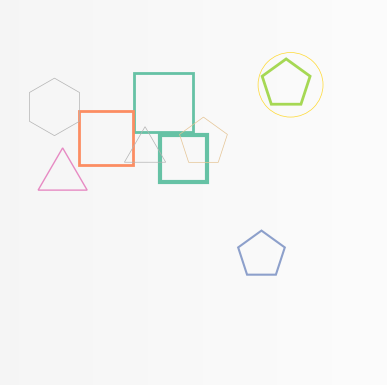[{"shape": "square", "thickness": 3, "radius": 0.3, "center": [0.474, 0.587]}, {"shape": "square", "thickness": 2, "radius": 0.38, "center": [0.421, 0.733]}, {"shape": "square", "thickness": 2, "radius": 0.35, "center": [0.274, 0.641]}, {"shape": "pentagon", "thickness": 1.5, "radius": 0.32, "center": [0.675, 0.338]}, {"shape": "triangle", "thickness": 1, "radius": 0.37, "center": [0.162, 0.543]}, {"shape": "pentagon", "thickness": 2, "radius": 0.33, "center": [0.738, 0.782]}, {"shape": "circle", "thickness": 0.5, "radius": 0.42, "center": [0.75, 0.78]}, {"shape": "pentagon", "thickness": 0.5, "radius": 0.32, "center": [0.525, 0.631]}, {"shape": "triangle", "thickness": 0.5, "radius": 0.31, "center": [0.374, 0.609]}, {"shape": "hexagon", "thickness": 0.5, "radius": 0.37, "center": [0.141, 0.722]}]